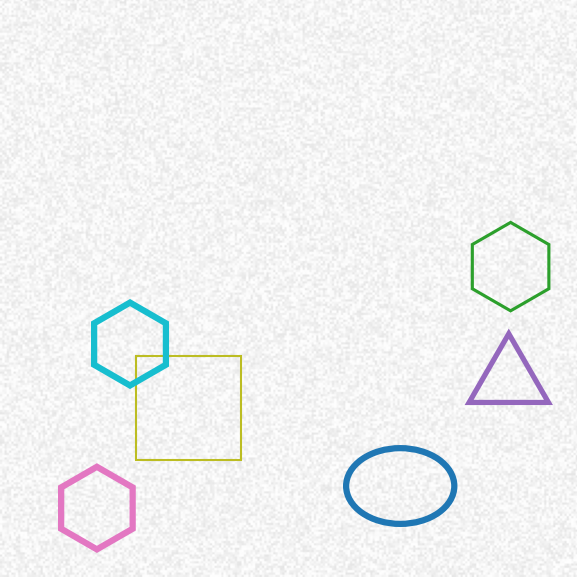[{"shape": "oval", "thickness": 3, "radius": 0.47, "center": [0.693, 0.158]}, {"shape": "hexagon", "thickness": 1.5, "radius": 0.38, "center": [0.884, 0.537]}, {"shape": "triangle", "thickness": 2.5, "radius": 0.4, "center": [0.881, 0.342]}, {"shape": "hexagon", "thickness": 3, "radius": 0.36, "center": [0.168, 0.119]}, {"shape": "square", "thickness": 1, "radius": 0.45, "center": [0.326, 0.293]}, {"shape": "hexagon", "thickness": 3, "radius": 0.36, "center": [0.225, 0.403]}]